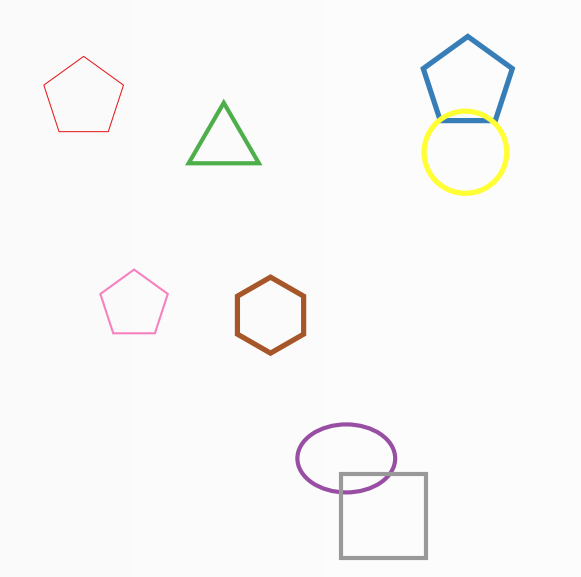[{"shape": "pentagon", "thickness": 0.5, "radius": 0.36, "center": [0.144, 0.829]}, {"shape": "pentagon", "thickness": 2.5, "radius": 0.4, "center": [0.805, 0.855]}, {"shape": "triangle", "thickness": 2, "radius": 0.35, "center": [0.385, 0.751]}, {"shape": "oval", "thickness": 2, "radius": 0.42, "center": [0.596, 0.205]}, {"shape": "circle", "thickness": 2.5, "radius": 0.36, "center": [0.801, 0.736]}, {"shape": "hexagon", "thickness": 2.5, "radius": 0.33, "center": [0.465, 0.453]}, {"shape": "pentagon", "thickness": 1, "radius": 0.3, "center": [0.231, 0.471]}, {"shape": "square", "thickness": 2, "radius": 0.37, "center": [0.66, 0.105]}]